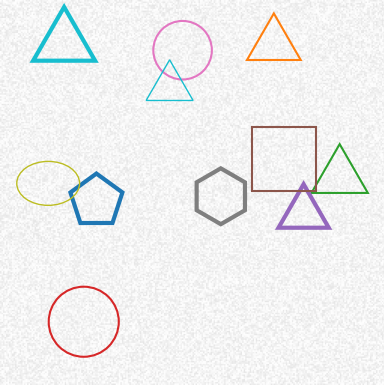[{"shape": "pentagon", "thickness": 3, "radius": 0.35, "center": [0.25, 0.478]}, {"shape": "triangle", "thickness": 1.5, "radius": 0.4, "center": [0.711, 0.884]}, {"shape": "triangle", "thickness": 1.5, "radius": 0.42, "center": [0.882, 0.541]}, {"shape": "circle", "thickness": 1.5, "radius": 0.45, "center": [0.218, 0.164]}, {"shape": "triangle", "thickness": 3, "radius": 0.38, "center": [0.789, 0.446]}, {"shape": "square", "thickness": 1.5, "radius": 0.42, "center": [0.738, 0.586]}, {"shape": "circle", "thickness": 1.5, "radius": 0.38, "center": [0.474, 0.87]}, {"shape": "hexagon", "thickness": 3, "radius": 0.36, "center": [0.574, 0.49]}, {"shape": "oval", "thickness": 1, "radius": 0.41, "center": [0.125, 0.524]}, {"shape": "triangle", "thickness": 1, "radius": 0.35, "center": [0.441, 0.774]}, {"shape": "triangle", "thickness": 3, "radius": 0.46, "center": [0.167, 0.889]}]